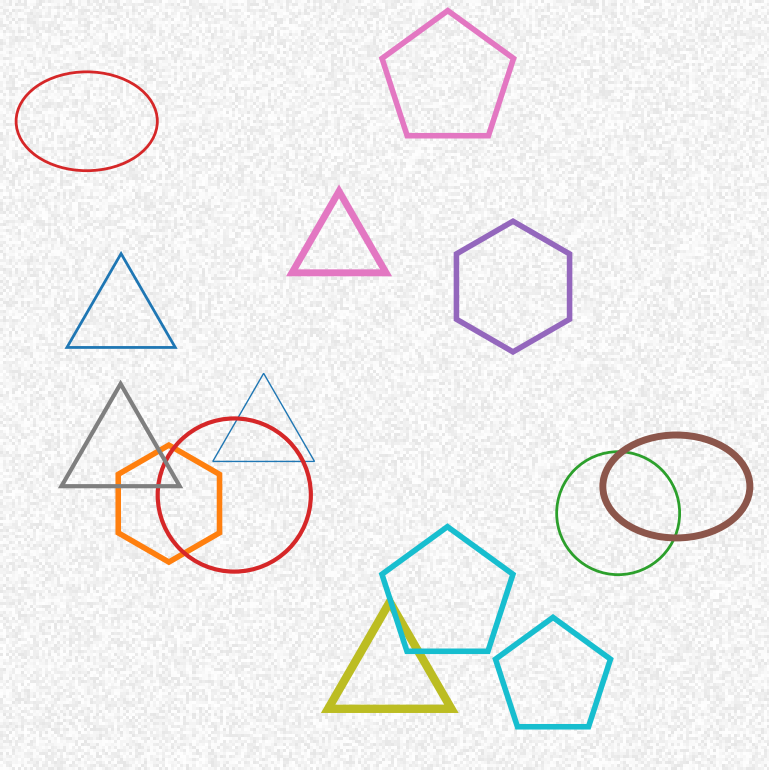[{"shape": "triangle", "thickness": 0.5, "radius": 0.38, "center": [0.342, 0.439]}, {"shape": "triangle", "thickness": 1, "radius": 0.41, "center": [0.157, 0.589]}, {"shape": "hexagon", "thickness": 2, "radius": 0.38, "center": [0.219, 0.346]}, {"shape": "circle", "thickness": 1, "radius": 0.4, "center": [0.803, 0.334]}, {"shape": "oval", "thickness": 1, "radius": 0.46, "center": [0.113, 0.843]}, {"shape": "circle", "thickness": 1.5, "radius": 0.5, "center": [0.304, 0.357]}, {"shape": "hexagon", "thickness": 2, "radius": 0.42, "center": [0.666, 0.628]}, {"shape": "oval", "thickness": 2.5, "radius": 0.48, "center": [0.878, 0.368]}, {"shape": "pentagon", "thickness": 2, "radius": 0.45, "center": [0.582, 0.896]}, {"shape": "triangle", "thickness": 2.5, "radius": 0.35, "center": [0.44, 0.681]}, {"shape": "triangle", "thickness": 1.5, "radius": 0.44, "center": [0.157, 0.413]}, {"shape": "triangle", "thickness": 3, "radius": 0.46, "center": [0.506, 0.126]}, {"shape": "pentagon", "thickness": 2, "radius": 0.39, "center": [0.718, 0.12]}, {"shape": "pentagon", "thickness": 2, "radius": 0.45, "center": [0.581, 0.227]}]